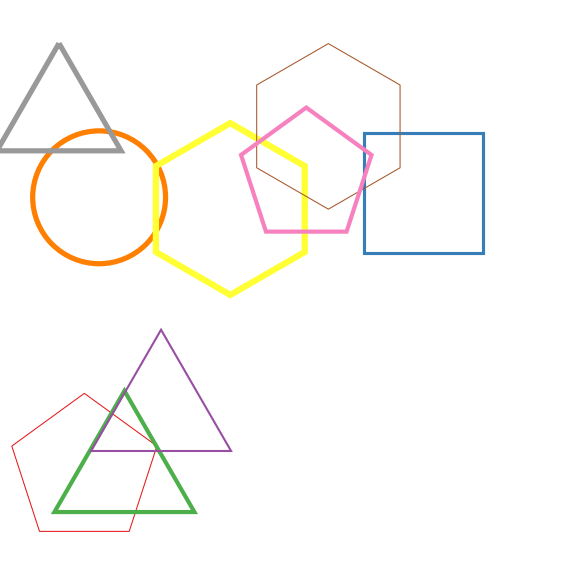[{"shape": "pentagon", "thickness": 0.5, "radius": 0.66, "center": [0.146, 0.186]}, {"shape": "square", "thickness": 1.5, "radius": 0.52, "center": [0.733, 0.665]}, {"shape": "triangle", "thickness": 2, "radius": 0.7, "center": [0.215, 0.182]}, {"shape": "triangle", "thickness": 1, "radius": 0.7, "center": [0.279, 0.288]}, {"shape": "circle", "thickness": 2.5, "radius": 0.58, "center": [0.172, 0.658]}, {"shape": "hexagon", "thickness": 3, "radius": 0.74, "center": [0.399, 0.637]}, {"shape": "hexagon", "thickness": 0.5, "radius": 0.72, "center": [0.569, 0.78]}, {"shape": "pentagon", "thickness": 2, "radius": 0.59, "center": [0.53, 0.694]}, {"shape": "triangle", "thickness": 2.5, "radius": 0.62, "center": [0.102, 0.8]}]